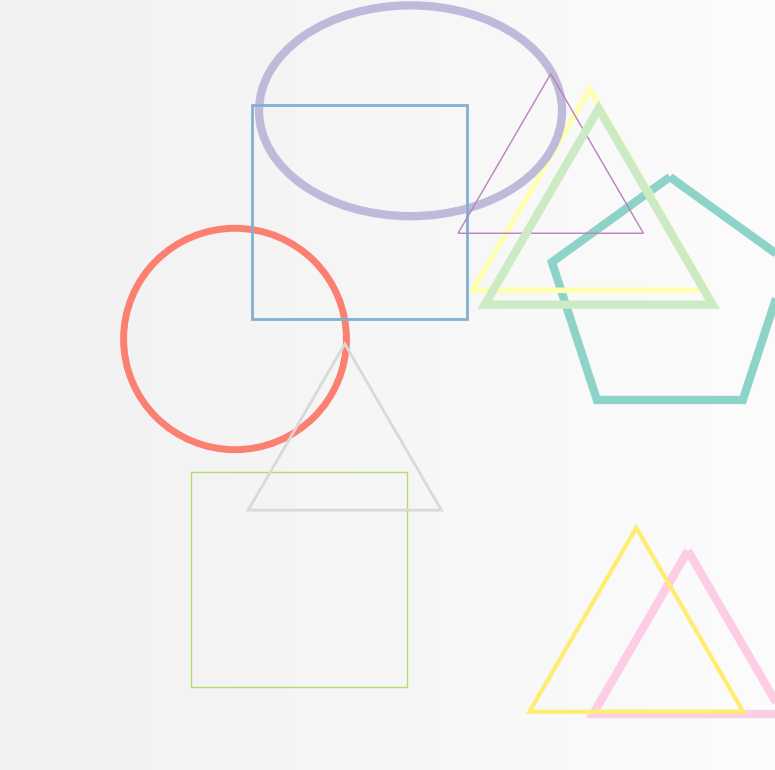[{"shape": "pentagon", "thickness": 3, "radius": 0.8, "center": [0.864, 0.61]}, {"shape": "triangle", "thickness": 2, "radius": 0.87, "center": [0.761, 0.71]}, {"shape": "oval", "thickness": 3, "radius": 0.98, "center": [0.53, 0.856]}, {"shape": "circle", "thickness": 2.5, "radius": 0.72, "center": [0.303, 0.56]}, {"shape": "square", "thickness": 1, "radius": 0.69, "center": [0.464, 0.724]}, {"shape": "square", "thickness": 0.5, "radius": 0.7, "center": [0.386, 0.247]}, {"shape": "triangle", "thickness": 3, "radius": 0.71, "center": [0.888, 0.143]}, {"shape": "triangle", "thickness": 1, "radius": 0.72, "center": [0.445, 0.409]}, {"shape": "triangle", "thickness": 0.5, "radius": 0.69, "center": [0.711, 0.766]}, {"shape": "triangle", "thickness": 3, "radius": 0.85, "center": [0.773, 0.689]}, {"shape": "triangle", "thickness": 1.5, "radius": 0.8, "center": [0.821, 0.155]}]